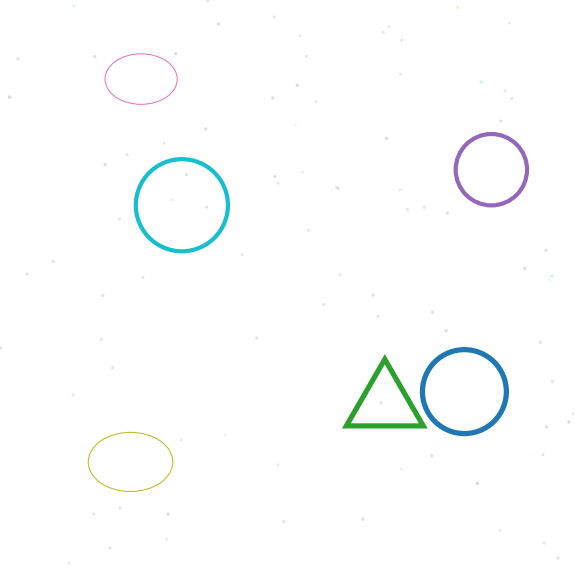[{"shape": "circle", "thickness": 2.5, "radius": 0.36, "center": [0.804, 0.321]}, {"shape": "triangle", "thickness": 2.5, "radius": 0.38, "center": [0.666, 0.3]}, {"shape": "circle", "thickness": 2, "radius": 0.31, "center": [0.851, 0.705]}, {"shape": "oval", "thickness": 0.5, "radius": 0.31, "center": [0.244, 0.862]}, {"shape": "oval", "thickness": 0.5, "radius": 0.37, "center": [0.226, 0.199]}, {"shape": "circle", "thickness": 2, "radius": 0.4, "center": [0.315, 0.644]}]